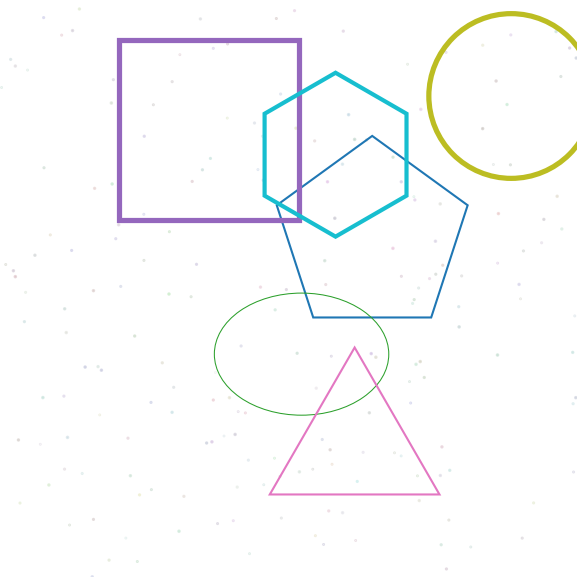[{"shape": "pentagon", "thickness": 1, "radius": 0.87, "center": [0.645, 0.59]}, {"shape": "oval", "thickness": 0.5, "radius": 0.76, "center": [0.522, 0.386]}, {"shape": "square", "thickness": 2.5, "radius": 0.78, "center": [0.362, 0.774]}, {"shape": "triangle", "thickness": 1, "radius": 0.85, "center": [0.614, 0.228]}, {"shape": "circle", "thickness": 2.5, "radius": 0.71, "center": [0.885, 0.833]}, {"shape": "hexagon", "thickness": 2, "radius": 0.71, "center": [0.581, 0.731]}]